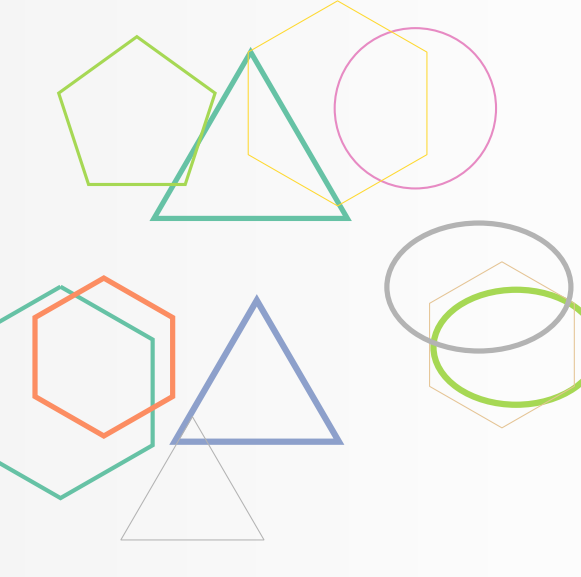[{"shape": "hexagon", "thickness": 2, "radius": 0.92, "center": [0.104, 0.32]}, {"shape": "triangle", "thickness": 2.5, "radius": 0.96, "center": [0.431, 0.717]}, {"shape": "hexagon", "thickness": 2.5, "radius": 0.68, "center": [0.179, 0.381]}, {"shape": "triangle", "thickness": 3, "radius": 0.82, "center": [0.442, 0.316]}, {"shape": "circle", "thickness": 1, "radius": 0.69, "center": [0.715, 0.812]}, {"shape": "oval", "thickness": 3, "radius": 0.71, "center": [0.888, 0.398]}, {"shape": "pentagon", "thickness": 1.5, "radius": 0.71, "center": [0.235, 0.794]}, {"shape": "hexagon", "thickness": 0.5, "radius": 0.89, "center": [0.581, 0.82]}, {"shape": "hexagon", "thickness": 0.5, "radius": 0.72, "center": [0.864, 0.402]}, {"shape": "triangle", "thickness": 0.5, "radius": 0.71, "center": [0.331, 0.135]}, {"shape": "oval", "thickness": 2.5, "radius": 0.79, "center": [0.824, 0.502]}]